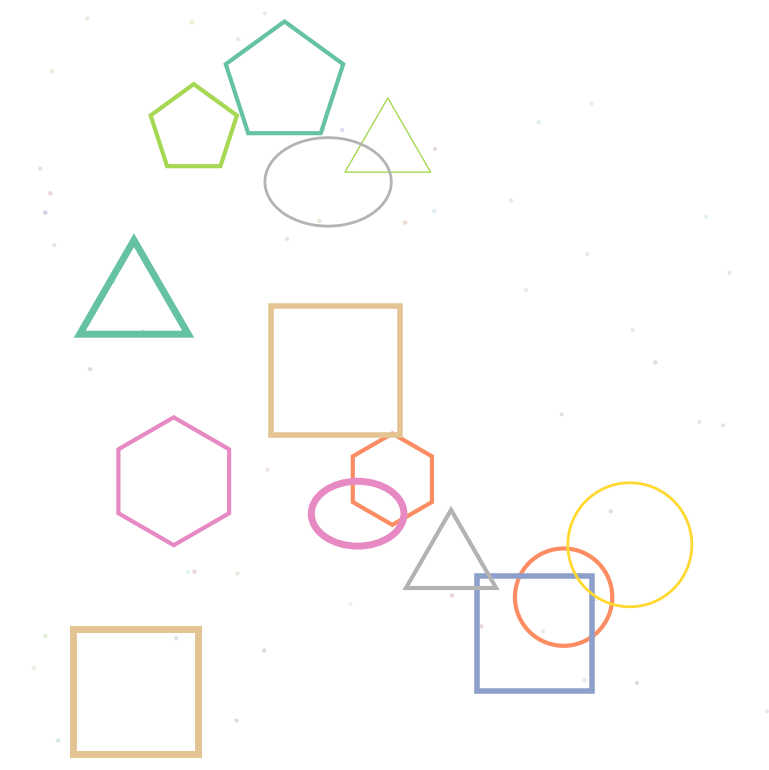[{"shape": "triangle", "thickness": 2.5, "radius": 0.41, "center": [0.174, 0.607]}, {"shape": "pentagon", "thickness": 1.5, "radius": 0.4, "center": [0.369, 0.892]}, {"shape": "hexagon", "thickness": 1.5, "radius": 0.3, "center": [0.51, 0.378]}, {"shape": "circle", "thickness": 1.5, "radius": 0.32, "center": [0.732, 0.224]}, {"shape": "square", "thickness": 2, "radius": 0.37, "center": [0.695, 0.177]}, {"shape": "hexagon", "thickness": 1.5, "radius": 0.42, "center": [0.226, 0.375]}, {"shape": "oval", "thickness": 2.5, "radius": 0.3, "center": [0.464, 0.333]}, {"shape": "pentagon", "thickness": 1.5, "radius": 0.29, "center": [0.252, 0.832]}, {"shape": "triangle", "thickness": 0.5, "radius": 0.32, "center": [0.504, 0.809]}, {"shape": "circle", "thickness": 1, "radius": 0.4, "center": [0.818, 0.293]}, {"shape": "square", "thickness": 2.5, "radius": 0.41, "center": [0.176, 0.102]}, {"shape": "square", "thickness": 2, "radius": 0.42, "center": [0.436, 0.519]}, {"shape": "oval", "thickness": 1, "radius": 0.41, "center": [0.426, 0.764]}, {"shape": "triangle", "thickness": 1.5, "radius": 0.34, "center": [0.586, 0.27]}]